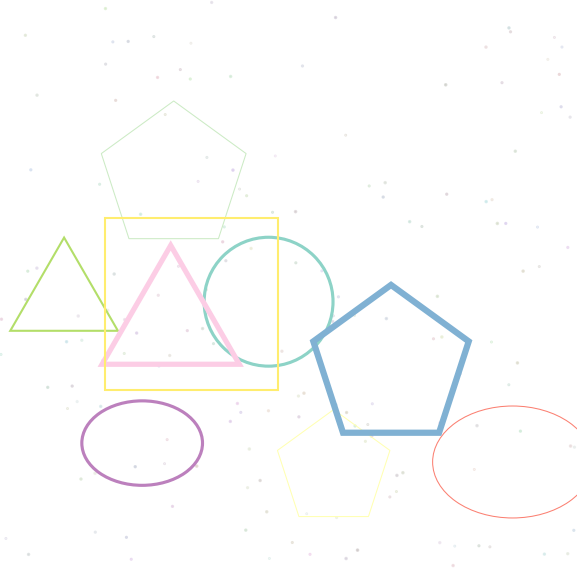[{"shape": "circle", "thickness": 1.5, "radius": 0.56, "center": [0.465, 0.477]}, {"shape": "pentagon", "thickness": 0.5, "radius": 0.51, "center": [0.578, 0.188]}, {"shape": "oval", "thickness": 0.5, "radius": 0.69, "center": [0.888, 0.199]}, {"shape": "pentagon", "thickness": 3, "radius": 0.71, "center": [0.677, 0.364]}, {"shape": "triangle", "thickness": 1, "radius": 0.54, "center": [0.111, 0.48]}, {"shape": "triangle", "thickness": 2.5, "radius": 0.69, "center": [0.296, 0.437]}, {"shape": "oval", "thickness": 1.5, "radius": 0.52, "center": [0.246, 0.232]}, {"shape": "pentagon", "thickness": 0.5, "radius": 0.66, "center": [0.301, 0.692]}, {"shape": "square", "thickness": 1, "radius": 0.75, "center": [0.332, 0.472]}]